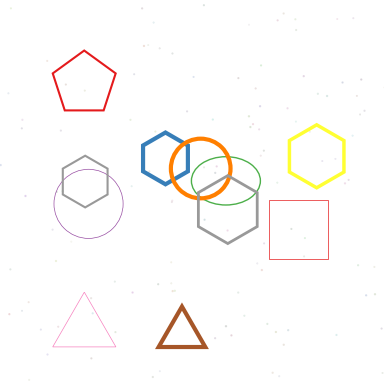[{"shape": "square", "thickness": 0.5, "radius": 0.38, "center": [0.775, 0.404]}, {"shape": "pentagon", "thickness": 1.5, "radius": 0.43, "center": [0.219, 0.783]}, {"shape": "hexagon", "thickness": 3, "radius": 0.34, "center": [0.43, 0.589]}, {"shape": "oval", "thickness": 1, "radius": 0.45, "center": [0.587, 0.53]}, {"shape": "circle", "thickness": 0.5, "radius": 0.45, "center": [0.23, 0.471]}, {"shape": "circle", "thickness": 3, "radius": 0.39, "center": [0.521, 0.562]}, {"shape": "hexagon", "thickness": 2.5, "radius": 0.41, "center": [0.823, 0.594]}, {"shape": "triangle", "thickness": 3, "radius": 0.35, "center": [0.473, 0.134]}, {"shape": "triangle", "thickness": 0.5, "radius": 0.47, "center": [0.219, 0.146]}, {"shape": "hexagon", "thickness": 1.5, "radius": 0.34, "center": [0.221, 0.528]}, {"shape": "hexagon", "thickness": 2, "radius": 0.44, "center": [0.592, 0.456]}]